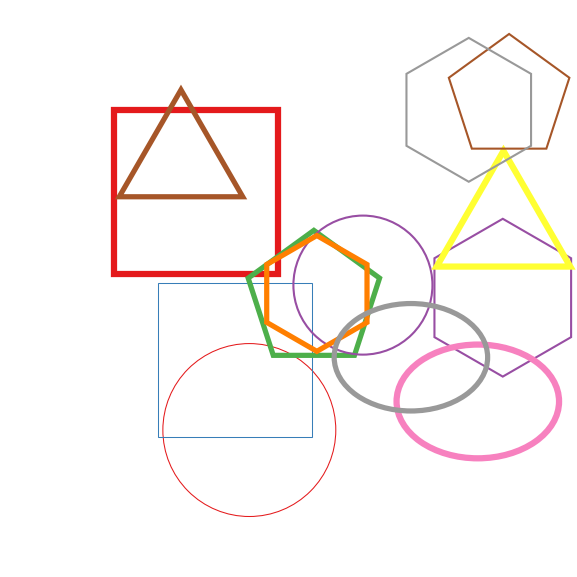[{"shape": "circle", "thickness": 0.5, "radius": 0.75, "center": [0.432, 0.254]}, {"shape": "square", "thickness": 3, "radius": 0.71, "center": [0.34, 0.667]}, {"shape": "square", "thickness": 0.5, "radius": 0.67, "center": [0.407, 0.376]}, {"shape": "pentagon", "thickness": 2.5, "radius": 0.6, "center": [0.543, 0.481]}, {"shape": "circle", "thickness": 1, "radius": 0.6, "center": [0.628, 0.505]}, {"shape": "hexagon", "thickness": 1, "radius": 0.68, "center": [0.871, 0.484]}, {"shape": "hexagon", "thickness": 2.5, "radius": 0.5, "center": [0.549, 0.491]}, {"shape": "triangle", "thickness": 3, "radius": 0.67, "center": [0.872, 0.604]}, {"shape": "triangle", "thickness": 2.5, "radius": 0.62, "center": [0.313, 0.72]}, {"shape": "pentagon", "thickness": 1, "radius": 0.55, "center": [0.882, 0.831]}, {"shape": "oval", "thickness": 3, "radius": 0.7, "center": [0.827, 0.304]}, {"shape": "hexagon", "thickness": 1, "radius": 0.62, "center": [0.812, 0.809]}, {"shape": "oval", "thickness": 2.5, "radius": 0.66, "center": [0.712, 0.381]}]